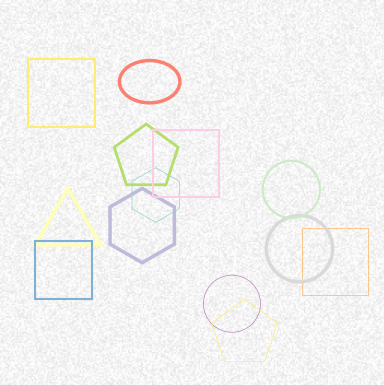[{"shape": "hexagon", "thickness": 0.5, "radius": 0.35, "center": [0.404, 0.493]}, {"shape": "triangle", "thickness": 2.5, "radius": 0.49, "center": [0.176, 0.413]}, {"shape": "hexagon", "thickness": 2.5, "radius": 0.48, "center": [0.369, 0.414]}, {"shape": "oval", "thickness": 2.5, "radius": 0.39, "center": [0.389, 0.788]}, {"shape": "square", "thickness": 1.5, "radius": 0.37, "center": [0.165, 0.299]}, {"shape": "square", "thickness": 0.5, "radius": 0.43, "center": [0.87, 0.321]}, {"shape": "pentagon", "thickness": 2, "radius": 0.44, "center": [0.38, 0.591]}, {"shape": "square", "thickness": 1.5, "radius": 0.43, "center": [0.483, 0.576]}, {"shape": "circle", "thickness": 2.5, "radius": 0.43, "center": [0.778, 0.354]}, {"shape": "circle", "thickness": 0.5, "radius": 0.37, "center": [0.603, 0.211]}, {"shape": "circle", "thickness": 1.5, "radius": 0.37, "center": [0.757, 0.508]}, {"shape": "square", "thickness": 1.5, "radius": 0.44, "center": [0.159, 0.759]}, {"shape": "pentagon", "thickness": 0.5, "radius": 0.45, "center": [0.635, 0.134]}]